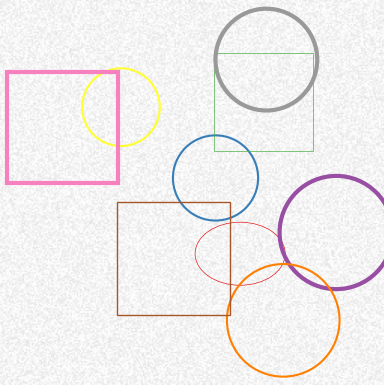[{"shape": "oval", "thickness": 0.5, "radius": 0.58, "center": [0.624, 0.341]}, {"shape": "circle", "thickness": 1.5, "radius": 0.55, "center": [0.56, 0.538]}, {"shape": "square", "thickness": 0.5, "radius": 0.64, "center": [0.685, 0.736]}, {"shape": "circle", "thickness": 3, "radius": 0.74, "center": [0.873, 0.396]}, {"shape": "circle", "thickness": 1.5, "radius": 0.73, "center": [0.736, 0.168]}, {"shape": "circle", "thickness": 1.5, "radius": 0.5, "center": [0.314, 0.722]}, {"shape": "square", "thickness": 1, "radius": 0.74, "center": [0.451, 0.329]}, {"shape": "square", "thickness": 3, "radius": 0.72, "center": [0.162, 0.669]}, {"shape": "circle", "thickness": 3, "radius": 0.66, "center": [0.692, 0.845]}]